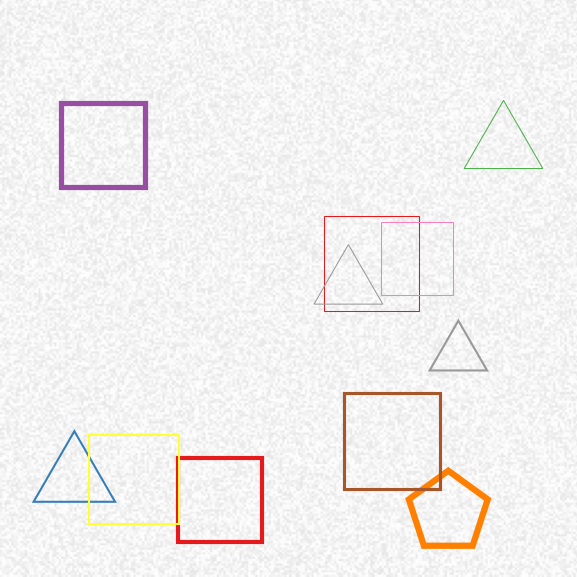[{"shape": "square", "thickness": 2, "radius": 0.36, "center": [0.381, 0.134]}, {"shape": "square", "thickness": 0.5, "radius": 0.41, "center": [0.643, 0.542]}, {"shape": "triangle", "thickness": 1, "radius": 0.41, "center": [0.129, 0.171]}, {"shape": "triangle", "thickness": 0.5, "radius": 0.39, "center": [0.872, 0.747]}, {"shape": "square", "thickness": 2.5, "radius": 0.36, "center": [0.179, 0.749]}, {"shape": "pentagon", "thickness": 3, "radius": 0.36, "center": [0.776, 0.112]}, {"shape": "square", "thickness": 1, "radius": 0.39, "center": [0.232, 0.169]}, {"shape": "square", "thickness": 1.5, "radius": 0.42, "center": [0.679, 0.236]}, {"shape": "square", "thickness": 0.5, "radius": 0.31, "center": [0.722, 0.551]}, {"shape": "triangle", "thickness": 0.5, "radius": 0.34, "center": [0.603, 0.507]}, {"shape": "triangle", "thickness": 1, "radius": 0.29, "center": [0.794, 0.386]}]